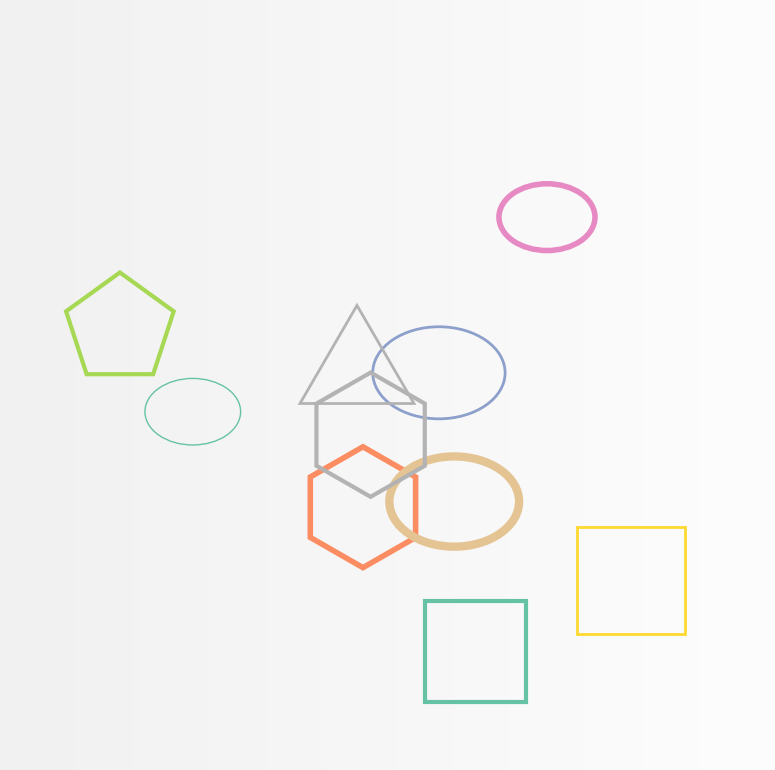[{"shape": "square", "thickness": 1.5, "radius": 0.33, "center": [0.614, 0.154]}, {"shape": "oval", "thickness": 0.5, "radius": 0.31, "center": [0.249, 0.465]}, {"shape": "hexagon", "thickness": 2, "radius": 0.39, "center": [0.468, 0.341]}, {"shape": "oval", "thickness": 1, "radius": 0.43, "center": [0.566, 0.516]}, {"shape": "oval", "thickness": 2, "radius": 0.31, "center": [0.706, 0.718]}, {"shape": "pentagon", "thickness": 1.5, "radius": 0.37, "center": [0.155, 0.573]}, {"shape": "square", "thickness": 1, "radius": 0.35, "center": [0.814, 0.246]}, {"shape": "oval", "thickness": 3, "radius": 0.42, "center": [0.586, 0.349]}, {"shape": "hexagon", "thickness": 1.5, "radius": 0.4, "center": [0.478, 0.435]}, {"shape": "triangle", "thickness": 1, "radius": 0.42, "center": [0.461, 0.518]}]